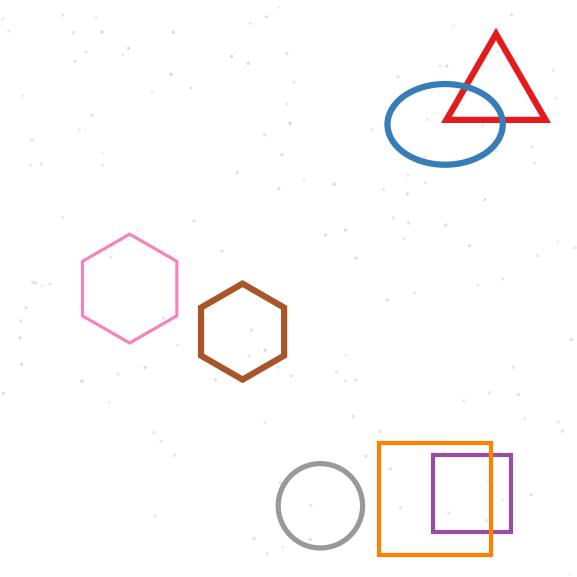[{"shape": "triangle", "thickness": 3, "radius": 0.5, "center": [0.859, 0.841]}, {"shape": "oval", "thickness": 3, "radius": 0.5, "center": [0.771, 0.784]}, {"shape": "square", "thickness": 2, "radius": 0.33, "center": [0.817, 0.145]}, {"shape": "square", "thickness": 2, "radius": 0.48, "center": [0.753, 0.135]}, {"shape": "hexagon", "thickness": 3, "radius": 0.42, "center": [0.42, 0.425]}, {"shape": "hexagon", "thickness": 1.5, "radius": 0.47, "center": [0.225, 0.499]}, {"shape": "circle", "thickness": 2.5, "radius": 0.37, "center": [0.555, 0.123]}]